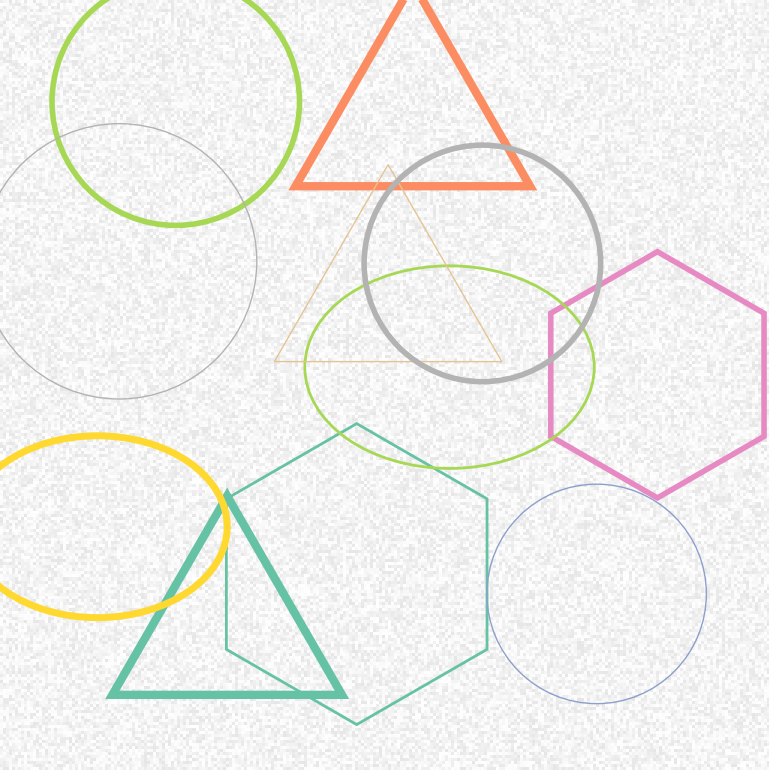[{"shape": "hexagon", "thickness": 1, "radius": 0.98, "center": [0.463, 0.254]}, {"shape": "triangle", "thickness": 3, "radius": 0.86, "center": [0.295, 0.184]}, {"shape": "triangle", "thickness": 3, "radius": 0.88, "center": [0.536, 0.846]}, {"shape": "circle", "thickness": 0.5, "radius": 0.71, "center": [0.775, 0.229]}, {"shape": "hexagon", "thickness": 2, "radius": 0.8, "center": [0.854, 0.513]}, {"shape": "circle", "thickness": 2, "radius": 0.8, "center": [0.228, 0.868]}, {"shape": "oval", "thickness": 1, "radius": 0.94, "center": [0.584, 0.523]}, {"shape": "oval", "thickness": 2.5, "radius": 0.84, "center": [0.126, 0.316]}, {"shape": "triangle", "thickness": 0.5, "radius": 0.85, "center": [0.504, 0.616]}, {"shape": "circle", "thickness": 2, "radius": 0.77, "center": [0.626, 0.658]}, {"shape": "circle", "thickness": 0.5, "radius": 0.89, "center": [0.155, 0.661]}]